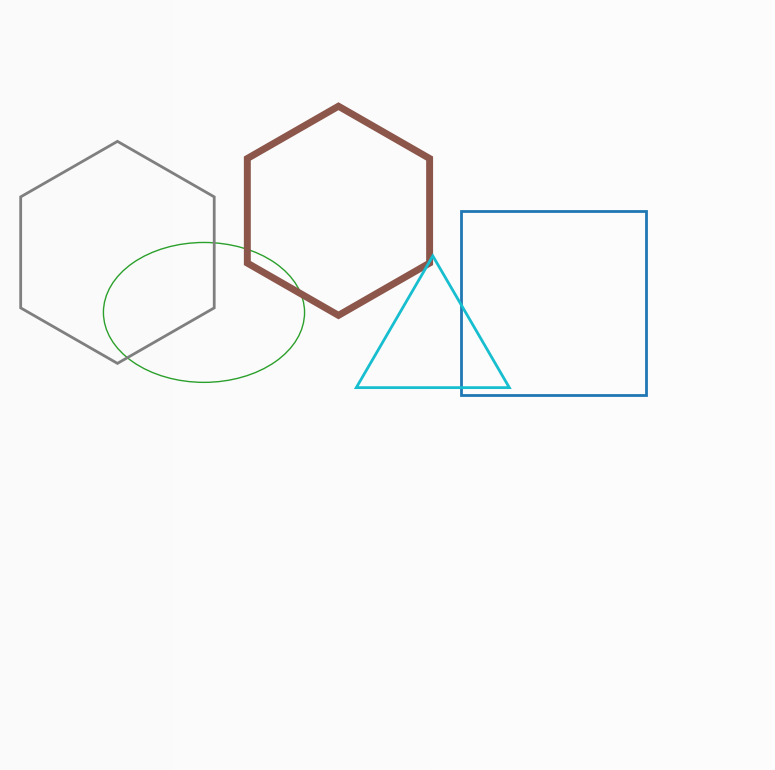[{"shape": "square", "thickness": 1, "radius": 0.6, "center": [0.715, 0.607]}, {"shape": "oval", "thickness": 0.5, "radius": 0.65, "center": [0.263, 0.594]}, {"shape": "hexagon", "thickness": 2.5, "radius": 0.68, "center": [0.437, 0.726]}, {"shape": "hexagon", "thickness": 1, "radius": 0.72, "center": [0.152, 0.672]}, {"shape": "triangle", "thickness": 1, "radius": 0.57, "center": [0.558, 0.554]}]